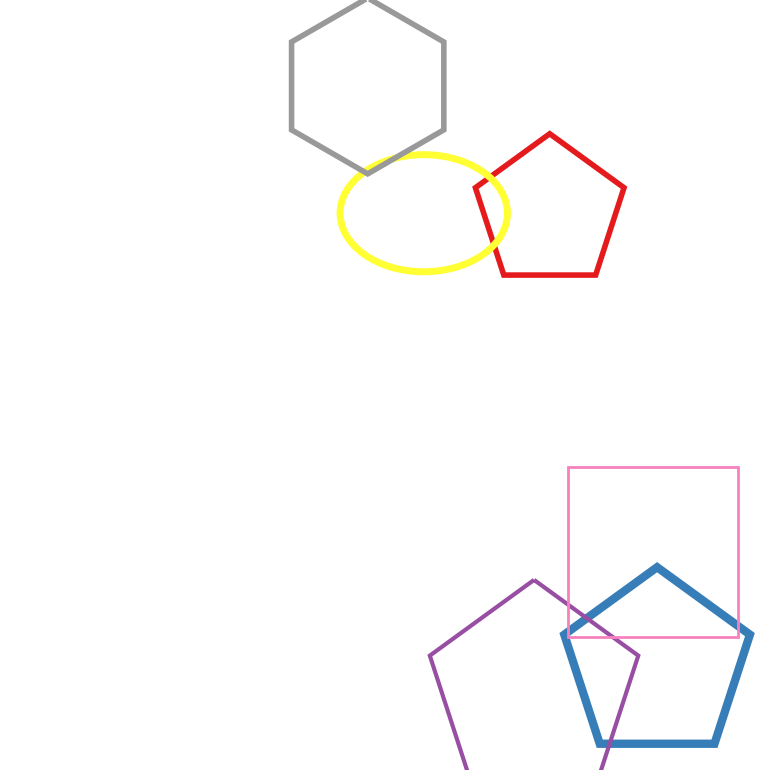[{"shape": "pentagon", "thickness": 2, "radius": 0.51, "center": [0.714, 0.725]}, {"shape": "pentagon", "thickness": 3, "radius": 0.63, "center": [0.853, 0.137]}, {"shape": "pentagon", "thickness": 1.5, "radius": 0.71, "center": [0.694, 0.105]}, {"shape": "oval", "thickness": 2.5, "radius": 0.54, "center": [0.55, 0.723]}, {"shape": "square", "thickness": 1, "radius": 0.55, "center": [0.849, 0.283]}, {"shape": "hexagon", "thickness": 2, "radius": 0.57, "center": [0.478, 0.888]}]